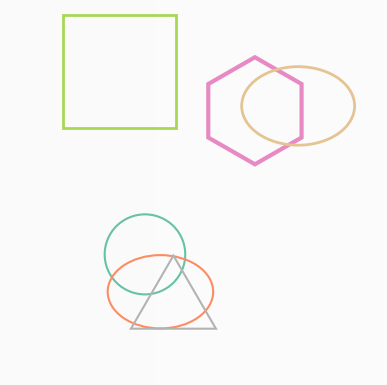[{"shape": "circle", "thickness": 1.5, "radius": 0.52, "center": [0.374, 0.339]}, {"shape": "oval", "thickness": 1.5, "radius": 0.68, "center": [0.414, 0.242]}, {"shape": "hexagon", "thickness": 3, "radius": 0.7, "center": [0.658, 0.712]}, {"shape": "square", "thickness": 2, "radius": 0.73, "center": [0.308, 0.814]}, {"shape": "oval", "thickness": 2, "radius": 0.73, "center": [0.769, 0.725]}, {"shape": "triangle", "thickness": 1.5, "radius": 0.63, "center": [0.448, 0.21]}]